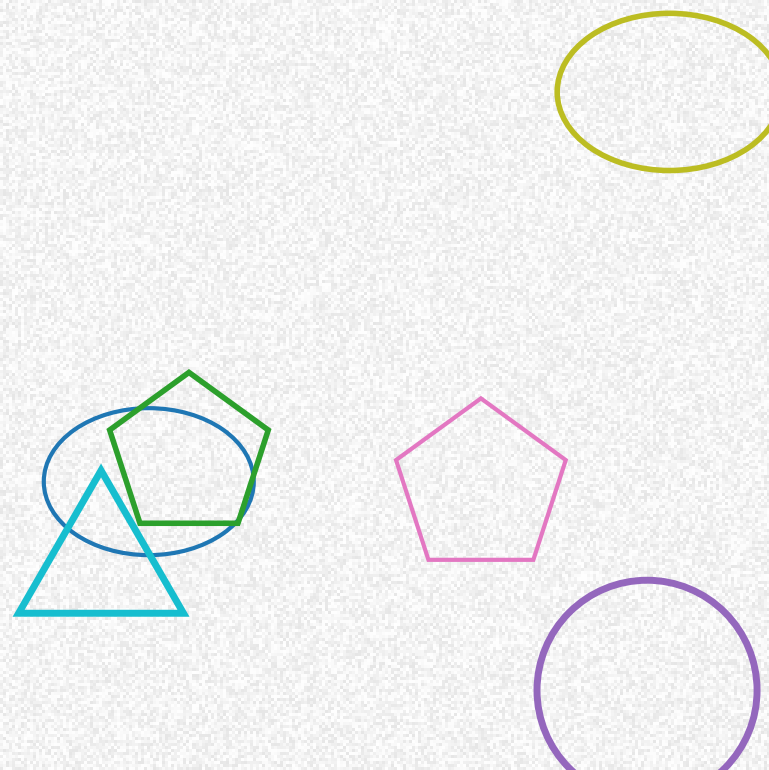[{"shape": "oval", "thickness": 1.5, "radius": 0.68, "center": [0.193, 0.374]}, {"shape": "pentagon", "thickness": 2, "radius": 0.54, "center": [0.245, 0.408]}, {"shape": "circle", "thickness": 2.5, "radius": 0.71, "center": [0.84, 0.104]}, {"shape": "pentagon", "thickness": 1.5, "radius": 0.58, "center": [0.625, 0.367]}, {"shape": "oval", "thickness": 2, "radius": 0.73, "center": [0.869, 0.881]}, {"shape": "triangle", "thickness": 2.5, "radius": 0.62, "center": [0.131, 0.265]}]